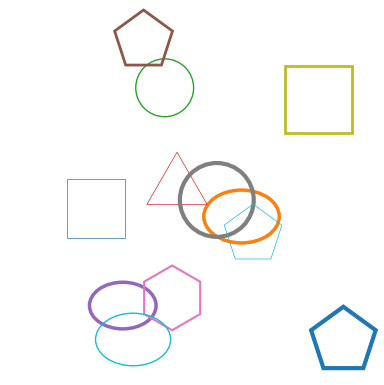[{"shape": "pentagon", "thickness": 3, "radius": 0.44, "center": [0.892, 0.115]}, {"shape": "square", "thickness": 0.5, "radius": 0.38, "center": [0.249, 0.459]}, {"shape": "oval", "thickness": 2.5, "radius": 0.49, "center": [0.627, 0.438]}, {"shape": "circle", "thickness": 1, "radius": 0.38, "center": [0.428, 0.772]}, {"shape": "triangle", "thickness": 0.5, "radius": 0.45, "center": [0.46, 0.514]}, {"shape": "oval", "thickness": 2.5, "radius": 0.43, "center": [0.319, 0.206]}, {"shape": "pentagon", "thickness": 2, "radius": 0.4, "center": [0.373, 0.895]}, {"shape": "hexagon", "thickness": 1.5, "radius": 0.42, "center": [0.447, 0.226]}, {"shape": "circle", "thickness": 3, "radius": 0.48, "center": [0.563, 0.481]}, {"shape": "square", "thickness": 2, "radius": 0.43, "center": [0.827, 0.742]}, {"shape": "oval", "thickness": 1, "radius": 0.49, "center": [0.346, 0.118]}, {"shape": "pentagon", "thickness": 0.5, "radius": 0.39, "center": [0.657, 0.391]}]